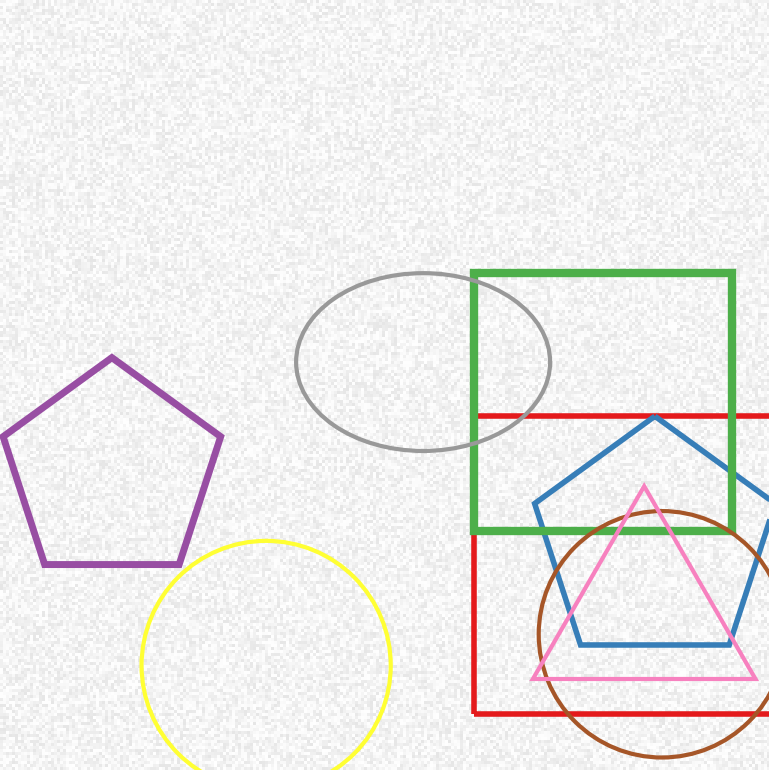[{"shape": "square", "thickness": 2, "radius": 0.97, "center": [0.809, 0.266]}, {"shape": "pentagon", "thickness": 2, "radius": 0.82, "center": [0.851, 0.295]}, {"shape": "square", "thickness": 3, "radius": 0.84, "center": [0.783, 0.478]}, {"shape": "pentagon", "thickness": 2.5, "radius": 0.74, "center": [0.145, 0.387]}, {"shape": "circle", "thickness": 1.5, "radius": 0.81, "center": [0.346, 0.136]}, {"shape": "circle", "thickness": 1.5, "radius": 0.8, "center": [0.86, 0.176]}, {"shape": "triangle", "thickness": 1.5, "radius": 0.83, "center": [0.837, 0.202]}, {"shape": "oval", "thickness": 1.5, "radius": 0.82, "center": [0.55, 0.53]}]